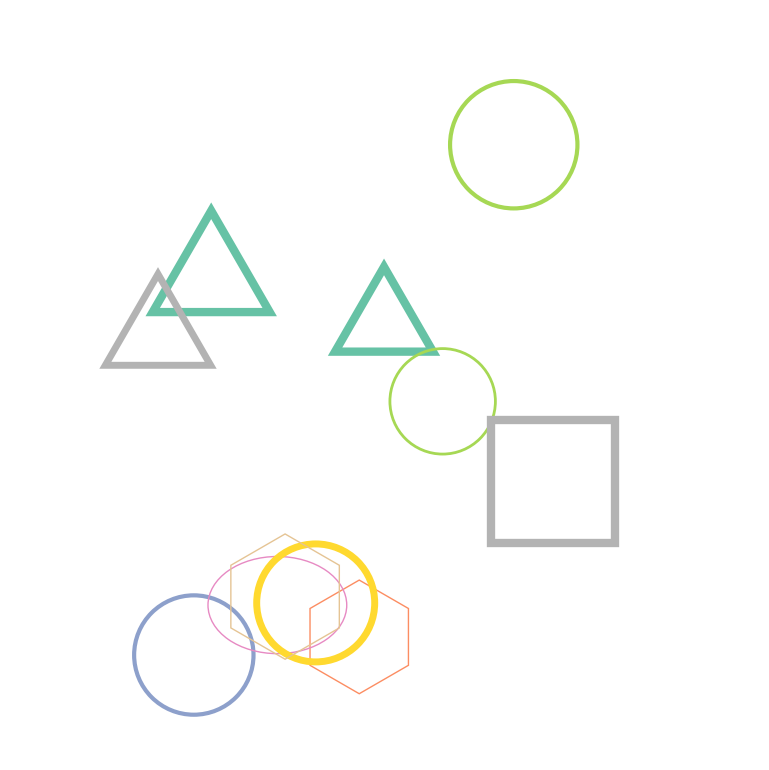[{"shape": "triangle", "thickness": 3, "radius": 0.37, "center": [0.499, 0.58]}, {"shape": "triangle", "thickness": 3, "radius": 0.44, "center": [0.274, 0.639]}, {"shape": "hexagon", "thickness": 0.5, "radius": 0.37, "center": [0.467, 0.173]}, {"shape": "circle", "thickness": 1.5, "radius": 0.39, "center": [0.252, 0.149]}, {"shape": "oval", "thickness": 0.5, "radius": 0.45, "center": [0.36, 0.214]}, {"shape": "circle", "thickness": 1, "radius": 0.34, "center": [0.575, 0.479]}, {"shape": "circle", "thickness": 1.5, "radius": 0.41, "center": [0.667, 0.812]}, {"shape": "circle", "thickness": 2.5, "radius": 0.38, "center": [0.41, 0.217]}, {"shape": "hexagon", "thickness": 0.5, "radius": 0.41, "center": [0.37, 0.225]}, {"shape": "triangle", "thickness": 2.5, "radius": 0.39, "center": [0.205, 0.565]}, {"shape": "square", "thickness": 3, "radius": 0.4, "center": [0.718, 0.375]}]